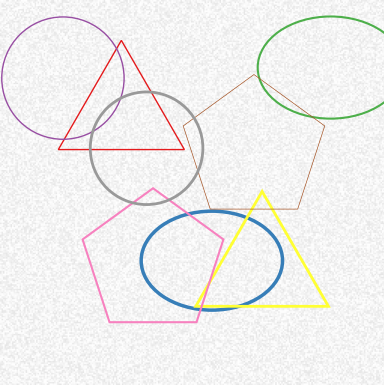[{"shape": "triangle", "thickness": 1, "radius": 0.95, "center": [0.315, 0.706]}, {"shape": "oval", "thickness": 2.5, "radius": 0.92, "center": [0.55, 0.323]}, {"shape": "oval", "thickness": 1.5, "radius": 0.95, "center": [0.859, 0.825]}, {"shape": "circle", "thickness": 1, "radius": 0.79, "center": [0.163, 0.797]}, {"shape": "triangle", "thickness": 2, "radius": 0.99, "center": [0.681, 0.304]}, {"shape": "pentagon", "thickness": 0.5, "radius": 0.97, "center": [0.66, 0.613]}, {"shape": "pentagon", "thickness": 1.5, "radius": 0.96, "center": [0.397, 0.319]}, {"shape": "circle", "thickness": 2, "radius": 0.73, "center": [0.381, 0.615]}]